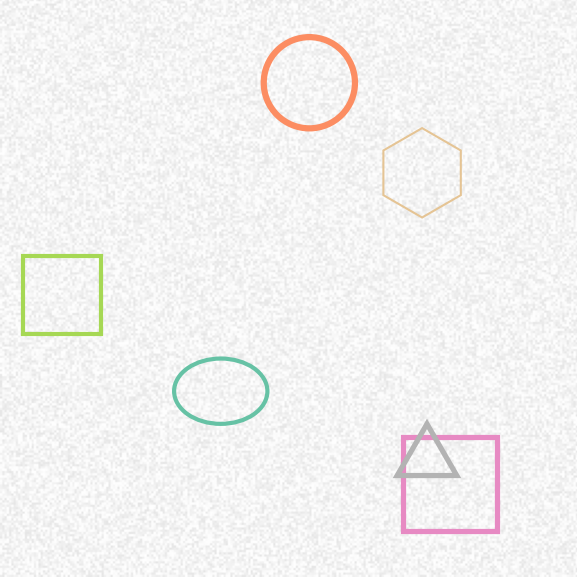[{"shape": "oval", "thickness": 2, "radius": 0.4, "center": [0.382, 0.322]}, {"shape": "circle", "thickness": 3, "radius": 0.39, "center": [0.536, 0.856]}, {"shape": "square", "thickness": 2.5, "radius": 0.4, "center": [0.779, 0.161]}, {"shape": "square", "thickness": 2, "radius": 0.34, "center": [0.108, 0.488]}, {"shape": "hexagon", "thickness": 1, "radius": 0.39, "center": [0.731, 0.7]}, {"shape": "triangle", "thickness": 2.5, "radius": 0.3, "center": [0.739, 0.205]}]